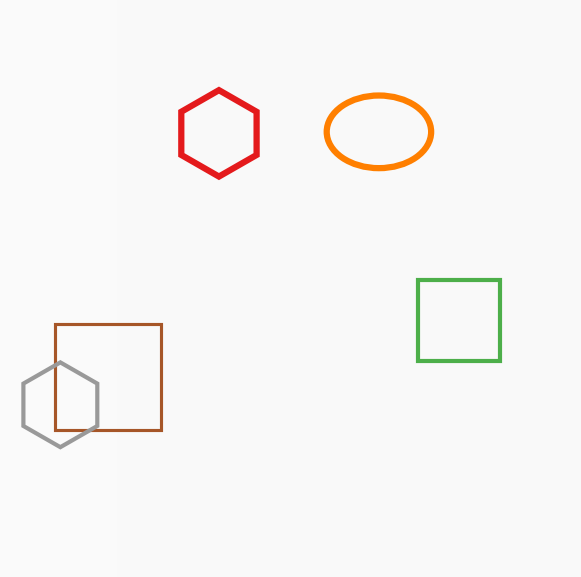[{"shape": "hexagon", "thickness": 3, "radius": 0.37, "center": [0.377, 0.768]}, {"shape": "square", "thickness": 2, "radius": 0.35, "center": [0.79, 0.444]}, {"shape": "oval", "thickness": 3, "radius": 0.45, "center": [0.652, 0.771]}, {"shape": "square", "thickness": 1.5, "radius": 0.46, "center": [0.185, 0.346]}, {"shape": "hexagon", "thickness": 2, "radius": 0.37, "center": [0.104, 0.298]}]